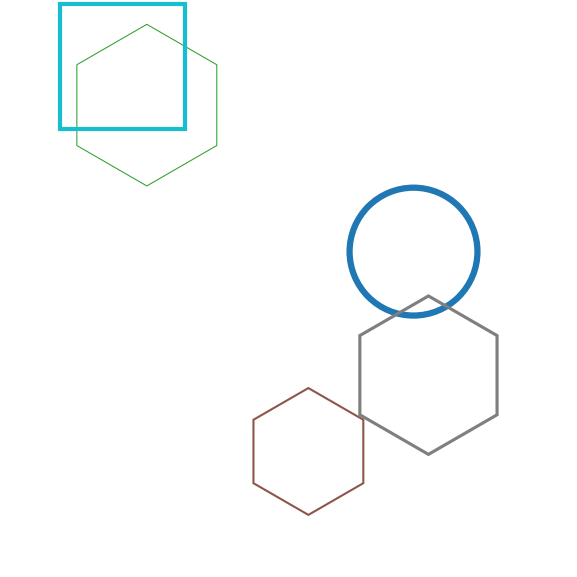[{"shape": "circle", "thickness": 3, "radius": 0.55, "center": [0.716, 0.563]}, {"shape": "hexagon", "thickness": 0.5, "radius": 0.7, "center": [0.254, 0.817]}, {"shape": "hexagon", "thickness": 1, "radius": 0.55, "center": [0.534, 0.217]}, {"shape": "hexagon", "thickness": 1.5, "radius": 0.69, "center": [0.742, 0.349]}, {"shape": "square", "thickness": 2, "radius": 0.54, "center": [0.213, 0.884]}]